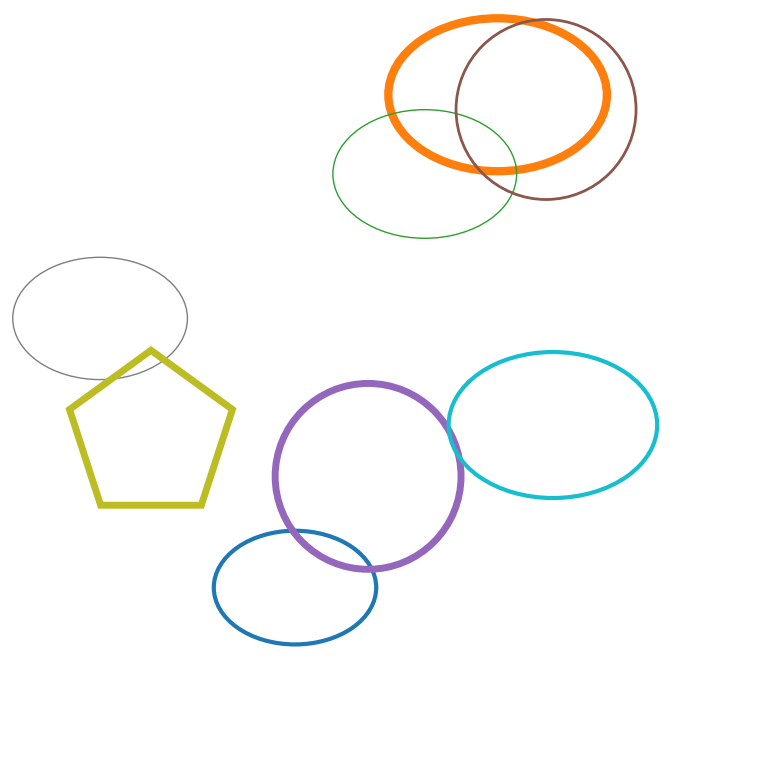[{"shape": "oval", "thickness": 1.5, "radius": 0.53, "center": [0.383, 0.237]}, {"shape": "oval", "thickness": 3, "radius": 0.71, "center": [0.646, 0.877]}, {"shape": "oval", "thickness": 0.5, "radius": 0.6, "center": [0.552, 0.774]}, {"shape": "circle", "thickness": 2.5, "radius": 0.6, "center": [0.478, 0.381]}, {"shape": "circle", "thickness": 1, "radius": 0.58, "center": [0.709, 0.858]}, {"shape": "oval", "thickness": 0.5, "radius": 0.57, "center": [0.13, 0.586]}, {"shape": "pentagon", "thickness": 2.5, "radius": 0.56, "center": [0.196, 0.434]}, {"shape": "oval", "thickness": 1.5, "radius": 0.68, "center": [0.718, 0.448]}]